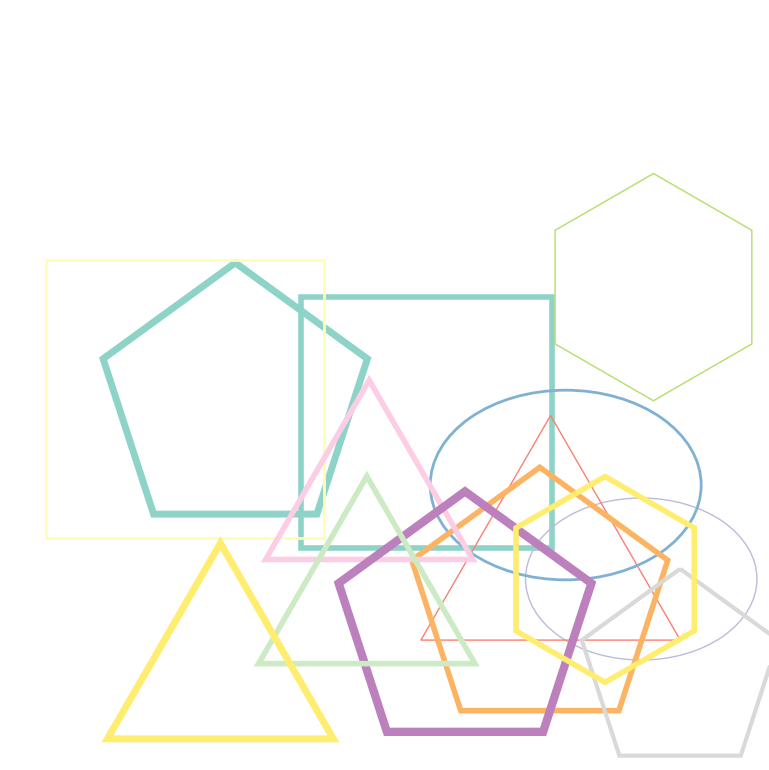[{"shape": "pentagon", "thickness": 2.5, "radius": 0.9, "center": [0.306, 0.478]}, {"shape": "square", "thickness": 2, "radius": 0.82, "center": [0.554, 0.451]}, {"shape": "square", "thickness": 1, "radius": 0.9, "center": [0.24, 0.482]}, {"shape": "oval", "thickness": 0.5, "radius": 0.75, "center": [0.833, 0.248]}, {"shape": "triangle", "thickness": 0.5, "radius": 0.97, "center": [0.715, 0.266]}, {"shape": "oval", "thickness": 1, "radius": 0.88, "center": [0.735, 0.37]}, {"shape": "pentagon", "thickness": 2, "radius": 0.87, "center": [0.701, 0.218]}, {"shape": "hexagon", "thickness": 0.5, "radius": 0.74, "center": [0.849, 0.627]}, {"shape": "triangle", "thickness": 2, "radius": 0.78, "center": [0.479, 0.351]}, {"shape": "pentagon", "thickness": 1.5, "radius": 0.67, "center": [0.883, 0.127]}, {"shape": "pentagon", "thickness": 3, "radius": 0.86, "center": [0.604, 0.189]}, {"shape": "triangle", "thickness": 2, "radius": 0.81, "center": [0.476, 0.219]}, {"shape": "triangle", "thickness": 2.5, "radius": 0.85, "center": [0.286, 0.125]}, {"shape": "hexagon", "thickness": 2, "radius": 0.67, "center": [0.786, 0.248]}]